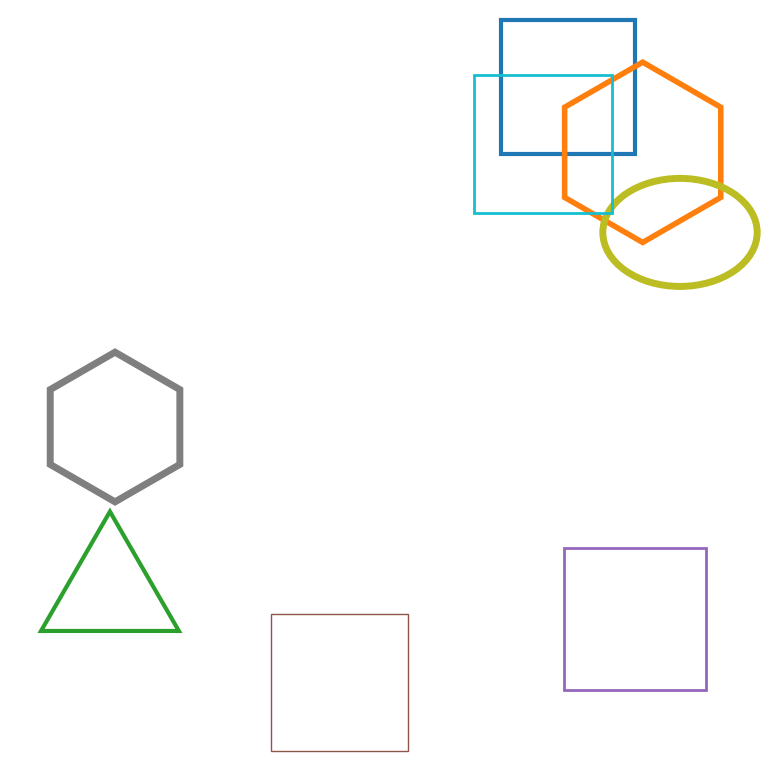[{"shape": "square", "thickness": 1.5, "radius": 0.44, "center": [0.738, 0.886]}, {"shape": "hexagon", "thickness": 2, "radius": 0.59, "center": [0.835, 0.802]}, {"shape": "triangle", "thickness": 1.5, "radius": 0.52, "center": [0.143, 0.232]}, {"shape": "square", "thickness": 1, "radius": 0.46, "center": [0.824, 0.196]}, {"shape": "square", "thickness": 0.5, "radius": 0.45, "center": [0.441, 0.113]}, {"shape": "hexagon", "thickness": 2.5, "radius": 0.49, "center": [0.149, 0.445]}, {"shape": "oval", "thickness": 2.5, "radius": 0.5, "center": [0.883, 0.698]}, {"shape": "square", "thickness": 1, "radius": 0.45, "center": [0.706, 0.813]}]